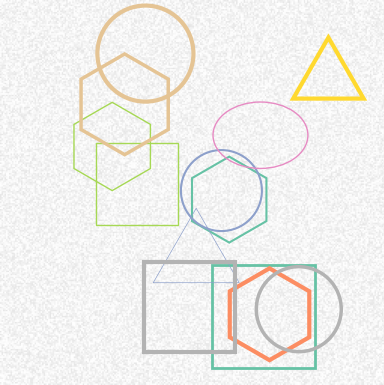[{"shape": "hexagon", "thickness": 1.5, "radius": 0.56, "center": [0.595, 0.482]}, {"shape": "square", "thickness": 2, "radius": 0.67, "center": [0.684, 0.178]}, {"shape": "hexagon", "thickness": 3, "radius": 0.6, "center": [0.7, 0.184]}, {"shape": "circle", "thickness": 1.5, "radius": 0.53, "center": [0.575, 0.505]}, {"shape": "triangle", "thickness": 0.5, "radius": 0.64, "center": [0.51, 0.33]}, {"shape": "oval", "thickness": 1, "radius": 0.62, "center": [0.677, 0.649]}, {"shape": "square", "thickness": 1, "radius": 0.53, "center": [0.356, 0.522]}, {"shape": "hexagon", "thickness": 1, "radius": 0.57, "center": [0.291, 0.62]}, {"shape": "triangle", "thickness": 3, "radius": 0.53, "center": [0.853, 0.797]}, {"shape": "circle", "thickness": 3, "radius": 0.62, "center": [0.378, 0.861]}, {"shape": "hexagon", "thickness": 2.5, "radius": 0.65, "center": [0.324, 0.729]}, {"shape": "square", "thickness": 3, "radius": 0.59, "center": [0.493, 0.203]}, {"shape": "circle", "thickness": 2.5, "radius": 0.55, "center": [0.776, 0.197]}]